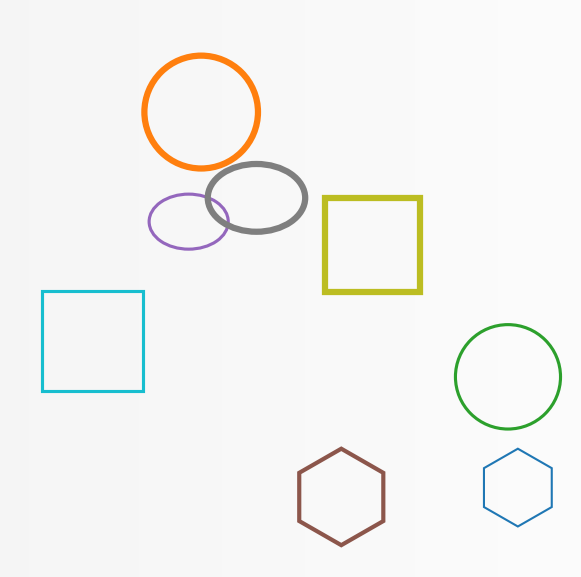[{"shape": "hexagon", "thickness": 1, "radius": 0.34, "center": [0.891, 0.155]}, {"shape": "circle", "thickness": 3, "radius": 0.49, "center": [0.346, 0.805]}, {"shape": "circle", "thickness": 1.5, "radius": 0.45, "center": [0.874, 0.347]}, {"shape": "oval", "thickness": 1.5, "radius": 0.34, "center": [0.325, 0.615]}, {"shape": "hexagon", "thickness": 2, "radius": 0.42, "center": [0.587, 0.139]}, {"shape": "oval", "thickness": 3, "radius": 0.42, "center": [0.441, 0.657]}, {"shape": "square", "thickness": 3, "radius": 0.41, "center": [0.64, 0.575]}, {"shape": "square", "thickness": 1.5, "radius": 0.43, "center": [0.16, 0.408]}]